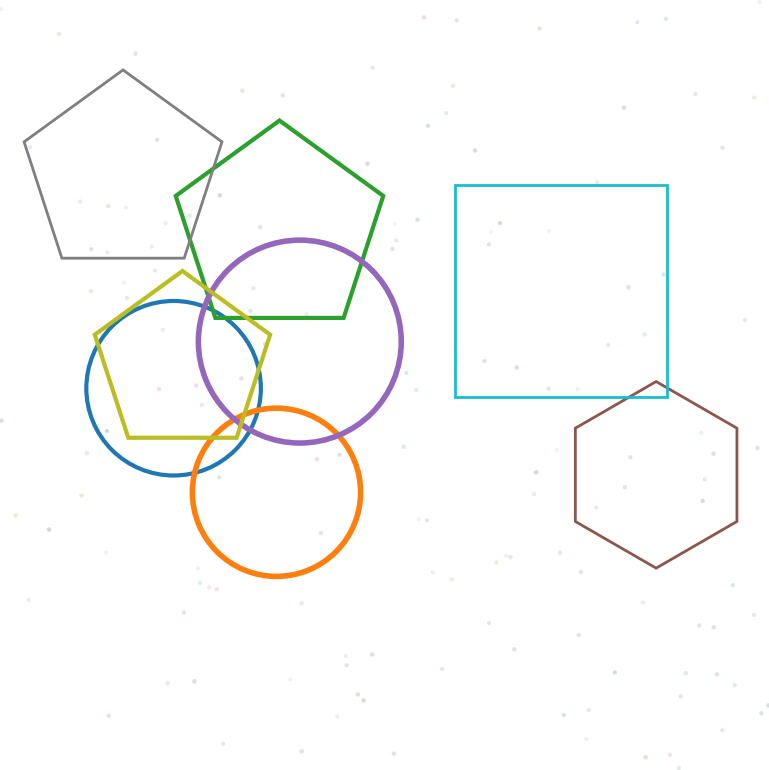[{"shape": "circle", "thickness": 1.5, "radius": 0.57, "center": [0.225, 0.496]}, {"shape": "circle", "thickness": 2, "radius": 0.55, "center": [0.359, 0.361]}, {"shape": "pentagon", "thickness": 1.5, "radius": 0.71, "center": [0.363, 0.702]}, {"shape": "circle", "thickness": 2, "radius": 0.66, "center": [0.389, 0.556]}, {"shape": "hexagon", "thickness": 1, "radius": 0.61, "center": [0.852, 0.383]}, {"shape": "pentagon", "thickness": 1, "radius": 0.68, "center": [0.16, 0.774]}, {"shape": "pentagon", "thickness": 1.5, "radius": 0.6, "center": [0.237, 0.528]}, {"shape": "square", "thickness": 1, "radius": 0.69, "center": [0.729, 0.623]}]